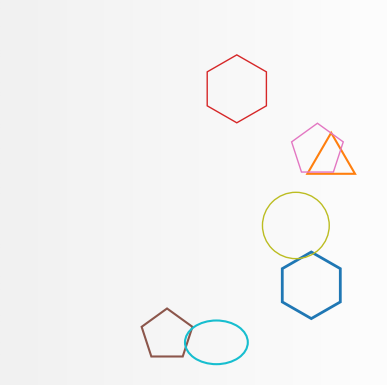[{"shape": "hexagon", "thickness": 2, "radius": 0.43, "center": [0.803, 0.259]}, {"shape": "triangle", "thickness": 1.5, "radius": 0.36, "center": [0.855, 0.584]}, {"shape": "hexagon", "thickness": 1, "radius": 0.44, "center": [0.611, 0.769]}, {"shape": "pentagon", "thickness": 1.5, "radius": 0.34, "center": [0.431, 0.13]}, {"shape": "pentagon", "thickness": 1, "radius": 0.35, "center": [0.819, 0.61]}, {"shape": "circle", "thickness": 1, "radius": 0.43, "center": [0.763, 0.414]}, {"shape": "oval", "thickness": 1.5, "radius": 0.41, "center": [0.558, 0.111]}]